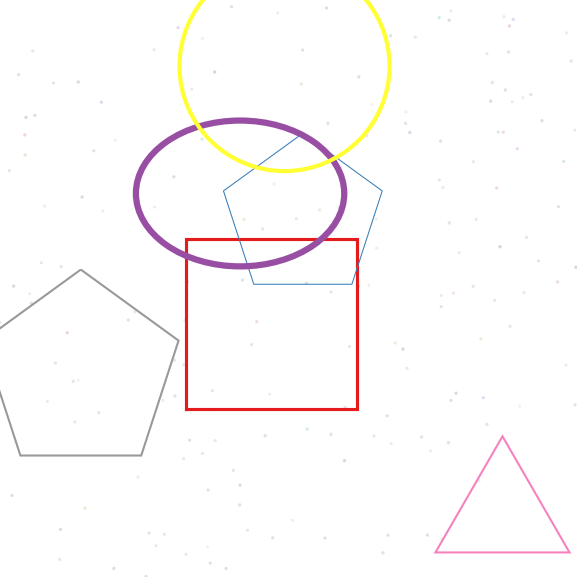[{"shape": "square", "thickness": 1.5, "radius": 0.74, "center": [0.47, 0.438]}, {"shape": "pentagon", "thickness": 0.5, "radius": 0.72, "center": [0.524, 0.624]}, {"shape": "oval", "thickness": 3, "radius": 0.9, "center": [0.416, 0.664]}, {"shape": "circle", "thickness": 2, "radius": 0.91, "center": [0.493, 0.885]}, {"shape": "triangle", "thickness": 1, "radius": 0.67, "center": [0.87, 0.11]}, {"shape": "pentagon", "thickness": 1, "radius": 0.89, "center": [0.14, 0.354]}]